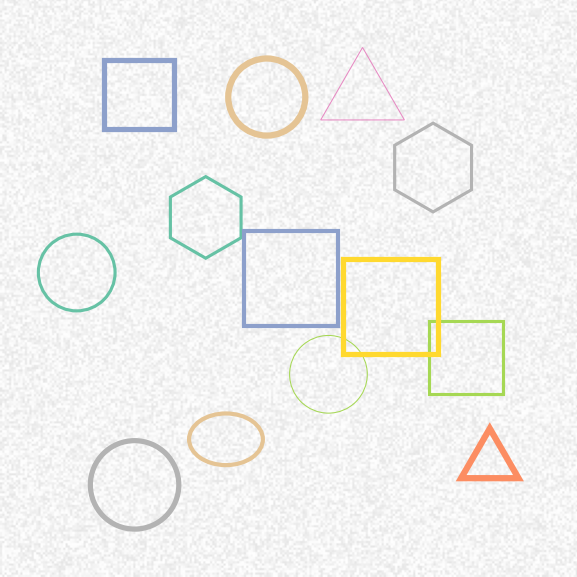[{"shape": "hexagon", "thickness": 1.5, "radius": 0.35, "center": [0.356, 0.623]}, {"shape": "circle", "thickness": 1.5, "radius": 0.33, "center": [0.133, 0.527]}, {"shape": "triangle", "thickness": 3, "radius": 0.29, "center": [0.848, 0.2]}, {"shape": "square", "thickness": 2, "radius": 0.41, "center": [0.504, 0.517]}, {"shape": "square", "thickness": 2.5, "radius": 0.3, "center": [0.241, 0.835]}, {"shape": "triangle", "thickness": 0.5, "radius": 0.42, "center": [0.628, 0.833]}, {"shape": "circle", "thickness": 0.5, "radius": 0.34, "center": [0.569, 0.351]}, {"shape": "square", "thickness": 1.5, "radius": 0.32, "center": [0.806, 0.38]}, {"shape": "square", "thickness": 2.5, "radius": 0.41, "center": [0.676, 0.469]}, {"shape": "circle", "thickness": 3, "radius": 0.33, "center": [0.462, 0.831]}, {"shape": "oval", "thickness": 2, "radius": 0.32, "center": [0.391, 0.238]}, {"shape": "hexagon", "thickness": 1.5, "radius": 0.38, "center": [0.75, 0.709]}, {"shape": "circle", "thickness": 2.5, "radius": 0.38, "center": [0.233, 0.16]}]